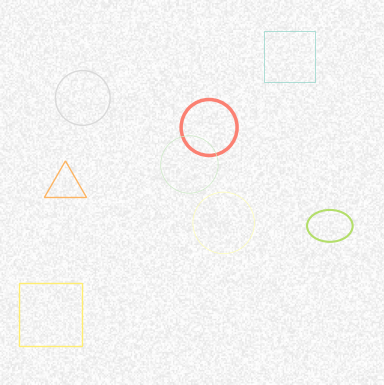[{"shape": "square", "thickness": 0.5, "radius": 0.33, "center": [0.752, 0.854]}, {"shape": "circle", "thickness": 0.5, "radius": 0.4, "center": [0.581, 0.421]}, {"shape": "circle", "thickness": 2.5, "radius": 0.36, "center": [0.543, 0.669]}, {"shape": "triangle", "thickness": 1, "radius": 0.32, "center": [0.17, 0.519]}, {"shape": "oval", "thickness": 1.5, "radius": 0.3, "center": [0.857, 0.413]}, {"shape": "circle", "thickness": 1, "radius": 0.36, "center": [0.215, 0.746]}, {"shape": "circle", "thickness": 0.5, "radius": 0.37, "center": [0.492, 0.573]}, {"shape": "square", "thickness": 1, "radius": 0.41, "center": [0.132, 0.183]}]